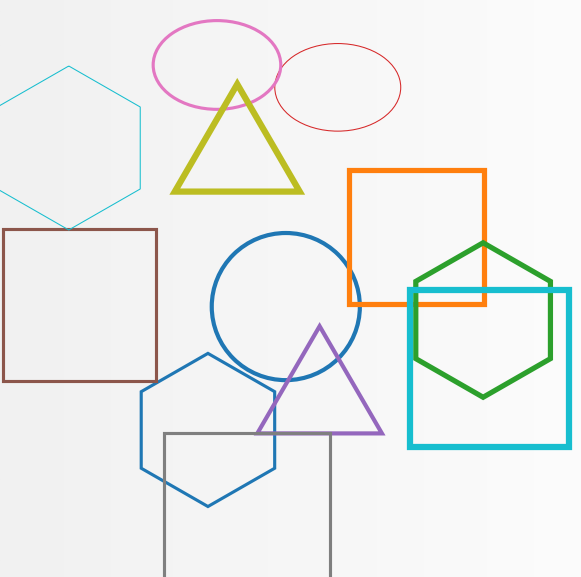[{"shape": "circle", "thickness": 2, "radius": 0.64, "center": [0.492, 0.468]}, {"shape": "hexagon", "thickness": 1.5, "radius": 0.66, "center": [0.358, 0.255]}, {"shape": "square", "thickness": 2.5, "radius": 0.58, "center": [0.716, 0.588]}, {"shape": "hexagon", "thickness": 2.5, "radius": 0.67, "center": [0.831, 0.445]}, {"shape": "oval", "thickness": 0.5, "radius": 0.54, "center": [0.581, 0.848]}, {"shape": "triangle", "thickness": 2, "radius": 0.62, "center": [0.55, 0.311]}, {"shape": "square", "thickness": 1.5, "radius": 0.66, "center": [0.136, 0.471]}, {"shape": "oval", "thickness": 1.5, "radius": 0.55, "center": [0.373, 0.887]}, {"shape": "square", "thickness": 1.5, "radius": 0.71, "center": [0.425, 0.107]}, {"shape": "triangle", "thickness": 3, "radius": 0.62, "center": [0.408, 0.729]}, {"shape": "square", "thickness": 3, "radius": 0.68, "center": [0.842, 0.361]}, {"shape": "hexagon", "thickness": 0.5, "radius": 0.71, "center": [0.118, 0.743]}]